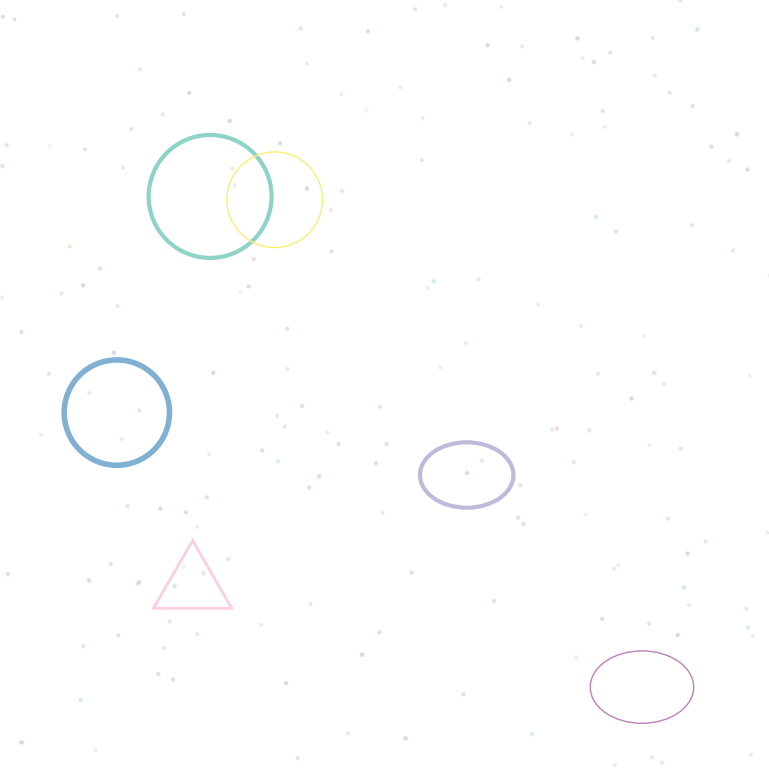[{"shape": "circle", "thickness": 1.5, "radius": 0.4, "center": [0.273, 0.745]}, {"shape": "oval", "thickness": 1.5, "radius": 0.3, "center": [0.606, 0.383]}, {"shape": "circle", "thickness": 2, "radius": 0.34, "center": [0.152, 0.464]}, {"shape": "triangle", "thickness": 1, "radius": 0.29, "center": [0.25, 0.239]}, {"shape": "oval", "thickness": 0.5, "radius": 0.34, "center": [0.834, 0.108]}, {"shape": "circle", "thickness": 0.5, "radius": 0.31, "center": [0.357, 0.741]}]